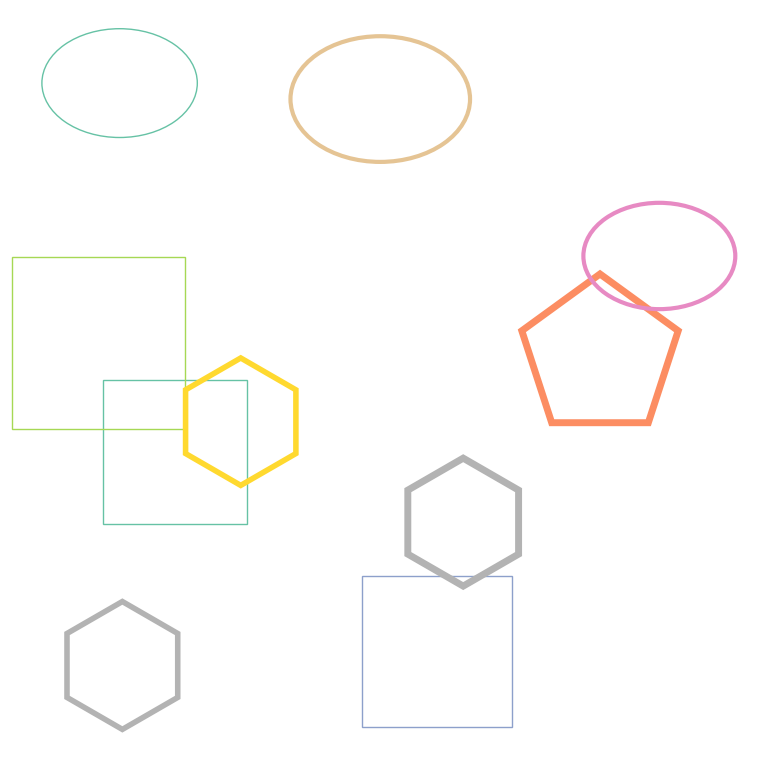[{"shape": "oval", "thickness": 0.5, "radius": 0.5, "center": [0.155, 0.892]}, {"shape": "square", "thickness": 0.5, "radius": 0.47, "center": [0.227, 0.413]}, {"shape": "pentagon", "thickness": 2.5, "radius": 0.53, "center": [0.779, 0.537]}, {"shape": "square", "thickness": 0.5, "radius": 0.49, "center": [0.567, 0.154]}, {"shape": "oval", "thickness": 1.5, "radius": 0.49, "center": [0.856, 0.668]}, {"shape": "square", "thickness": 0.5, "radius": 0.56, "center": [0.128, 0.555]}, {"shape": "hexagon", "thickness": 2, "radius": 0.41, "center": [0.313, 0.452]}, {"shape": "oval", "thickness": 1.5, "radius": 0.58, "center": [0.494, 0.871]}, {"shape": "hexagon", "thickness": 2, "radius": 0.42, "center": [0.159, 0.136]}, {"shape": "hexagon", "thickness": 2.5, "radius": 0.42, "center": [0.602, 0.322]}]